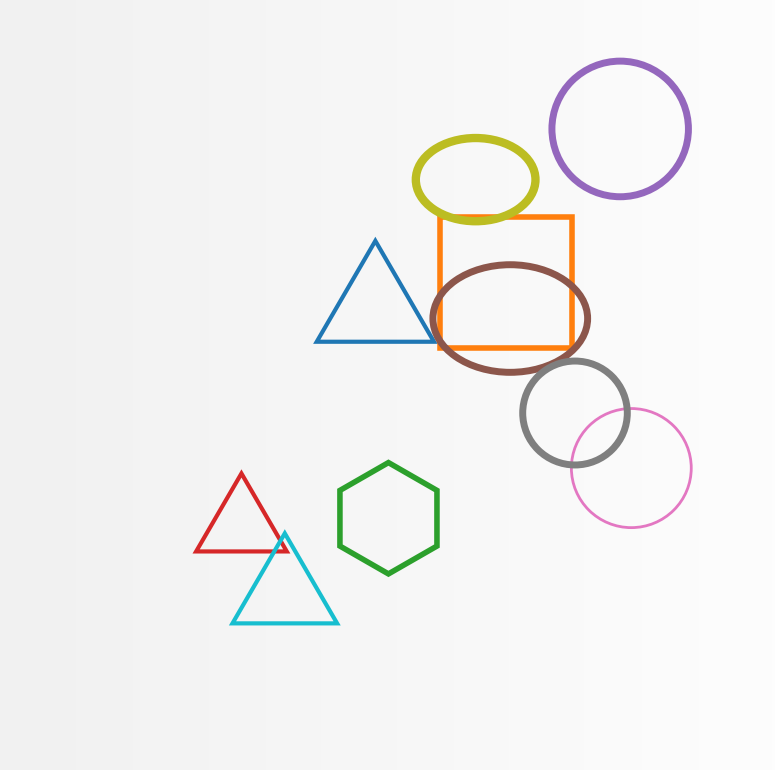[{"shape": "triangle", "thickness": 1.5, "radius": 0.44, "center": [0.484, 0.6]}, {"shape": "square", "thickness": 2, "radius": 0.43, "center": [0.653, 0.633]}, {"shape": "hexagon", "thickness": 2, "radius": 0.36, "center": [0.501, 0.327]}, {"shape": "triangle", "thickness": 1.5, "radius": 0.34, "center": [0.312, 0.318]}, {"shape": "circle", "thickness": 2.5, "radius": 0.44, "center": [0.8, 0.833]}, {"shape": "oval", "thickness": 2.5, "radius": 0.5, "center": [0.658, 0.586]}, {"shape": "circle", "thickness": 1, "radius": 0.39, "center": [0.815, 0.392]}, {"shape": "circle", "thickness": 2.5, "radius": 0.34, "center": [0.742, 0.464]}, {"shape": "oval", "thickness": 3, "radius": 0.39, "center": [0.614, 0.767]}, {"shape": "triangle", "thickness": 1.5, "radius": 0.39, "center": [0.367, 0.229]}]